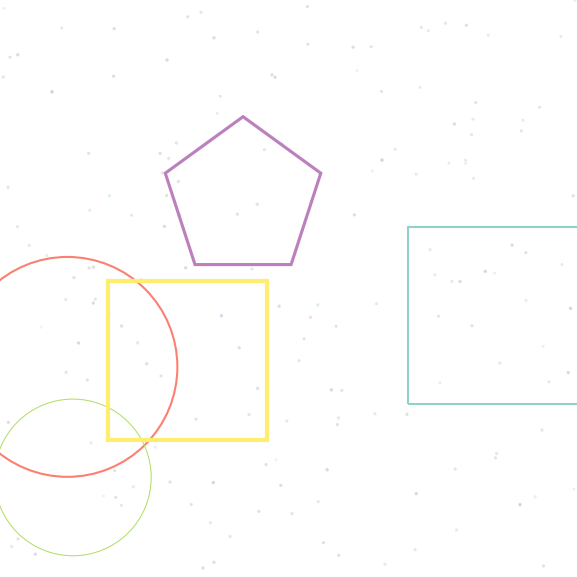[{"shape": "square", "thickness": 1, "radius": 0.77, "center": [0.859, 0.453]}, {"shape": "circle", "thickness": 1, "radius": 0.95, "center": [0.117, 0.364]}, {"shape": "circle", "thickness": 0.5, "radius": 0.68, "center": [0.126, 0.172]}, {"shape": "pentagon", "thickness": 1.5, "radius": 0.71, "center": [0.421, 0.656]}, {"shape": "square", "thickness": 2, "radius": 0.69, "center": [0.325, 0.375]}]